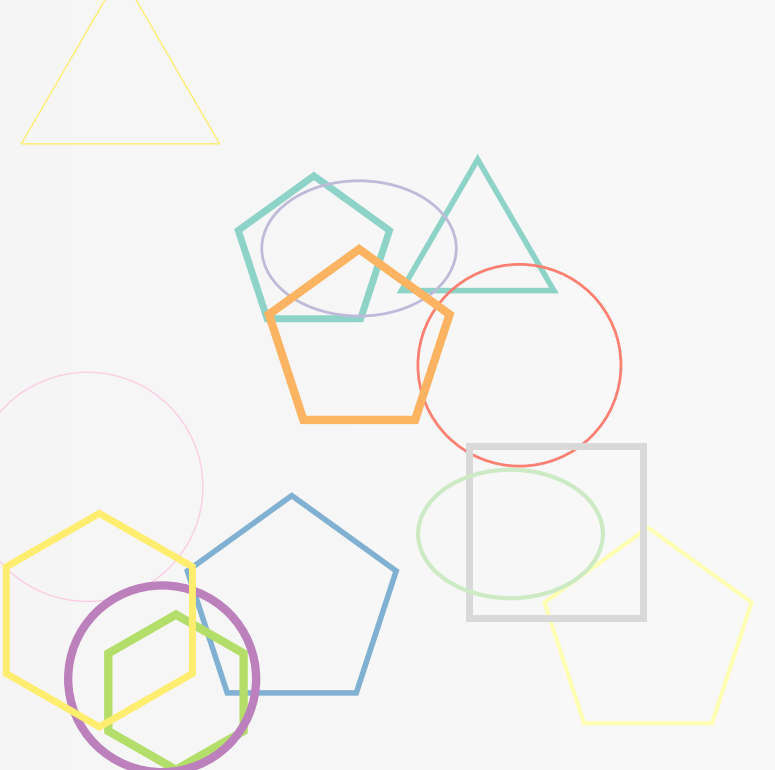[{"shape": "pentagon", "thickness": 2.5, "radius": 0.51, "center": [0.405, 0.669]}, {"shape": "triangle", "thickness": 2, "radius": 0.57, "center": [0.616, 0.679]}, {"shape": "pentagon", "thickness": 1.5, "radius": 0.7, "center": [0.836, 0.174]}, {"shape": "oval", "thickness": 1, "radius": 0.63, "center": [0.463, 0.677]}, {"shape": "circle", "thickness": 1, "radius": 0.66, "center": [0.67, 0.526]}, {"shape": "pentagon", "thickness": 2, "radius": 0.71, "center": [0.376, 0.215]}, {"shape": "pentagon", "thickness": 3, "radius": 0.61, "center": [0.464, 0.554]}, {"shape": "hexagon", "thickness": 3, "radius": 0.5, "center": [0.227, 0.101]}, {"shape": "circle", "thickness": 0.5, "radius": 0.74, "center": [0.113, 0.368]}, {"shape": "square", "thickness": 2.5, "radius": 0.56, "center": [0.718, 0.309]}, {"shape": "circle", "thickness": 3, "radius": 0.61, "center": [0.209, 0.118]}, {"shape": "oval", "thickness": 1.5, "radius": 0.6, "center": [0.659, 0.307]}, {"shape": "hexagon", "thickness": 2.5, "radius": 0.69, "center": [0.128, 0.195]}, {"shape": "triangle", "thickness": 0.5, "radius": 0.74, "center": [0.155, 0.887]}]